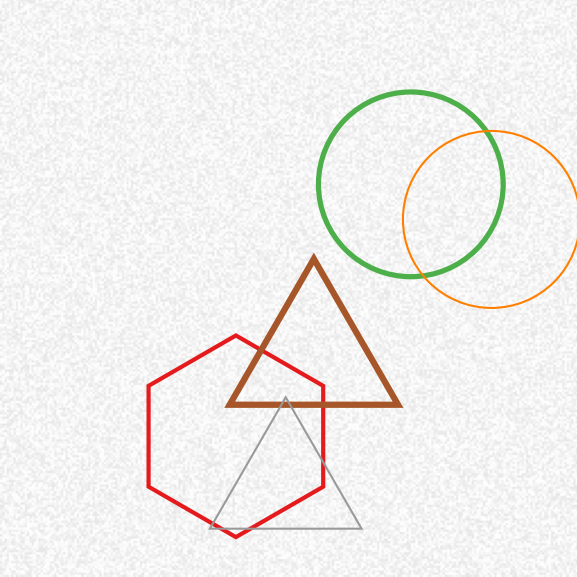[{"shape": "hexagon", "thickness": 2, "radius": 0.87, "center": [0.408, 0.244]}, {"shape": "circle", "thickness": 2.5, "radius": 0.8, "center": [0.711, 0.68]}, {"shape": "circle", "thickness": 1, "radius": 0.77, "center": [0.851, 0.619]}, {"shape": "triangle", "thickness": 3, "radius": 0.84, "center": [0.543, 0.382]}, {"shape": "triangle", "thickness": 1, "radius": 0.76, "center": [0.495, 0.159]}]